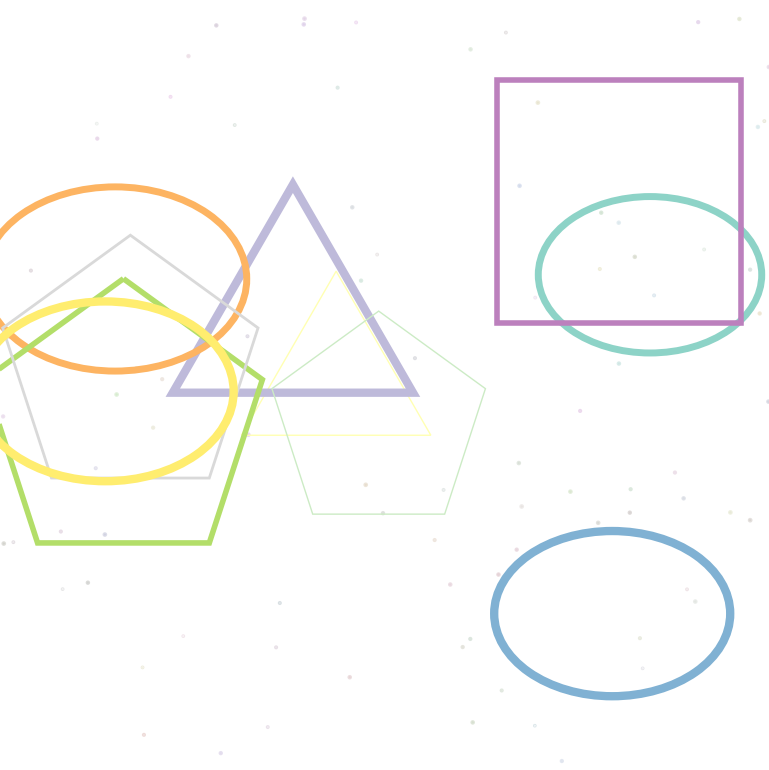[{"shape": "oval", "thickness": 2.5, "radius": 0.73, "center": [0.844, 0.643]}, {"shape": "triangle", "thickness": 0.5, "radius": 0.71, "center": [0.437, 0.506]}, {"shape": "triangle", "thickness": 3, "radius": 0.9, "center": [0.38, 0.58]}, {"shape": "oval", "thickness": 3, "radius": 0.77, "center": [0.795, 0.203]}, {"shape": "oval", "thickness": 2.5, "radius": 0.85, "center": [0.15, 0.638]}, {"shape": "pentagon", "thickness": 2, "radius": 0.95, "center": [0.16, 0.448]}, {"shape": "pentagon", "thickness": 1, "radius": 0.87, "center": [0.169, 0.52]}, {"shape": "square", "thickness": 2, "radius": 0.79, "center": [0.804, 0.738]}, {"shape": "pentagon", "thickness": 0.5, "radius": 0.73, "center": [0.492, 0.45]}, {"shape": "oval", "thickness": 3, "radius": 0.83, "center": [0.137, 0.492]}]